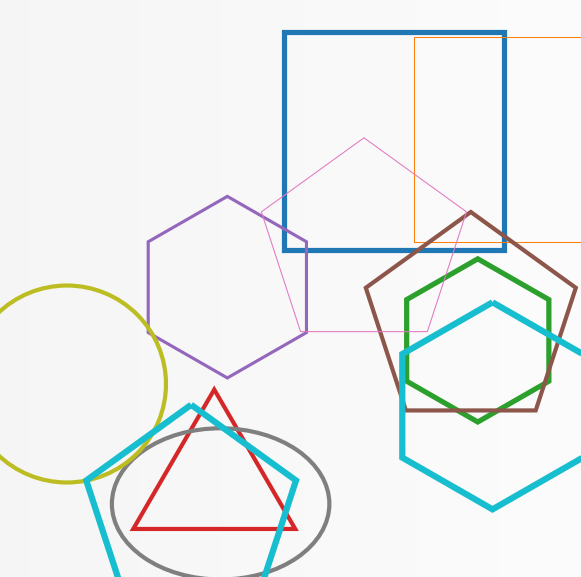[{"shape": "square", "thickness": 2.5, "radius": 0.95, "center": [0.677, 0.755]}, {"shape": "square", "thickness": 0.5, "radius": 0.89, "center": [0.89, 0.758]}, {"shape": "hexagon", "thickness": 2.5, "radius": 0.71, "center": [0.822, 0.41]}, {"shape": "triangle", "thickness": 2, "radius": 0.8, "center": [0.369, 0.164]}, {"shape": "hexagon", "thickness": 1.5, "radius": 0.79, "center": [0.391, 0.502]}, {"shape": "pentagon", "thickness": 2, "radius": 0.95, "center": [0.81, 0.442]}, {"shape": "pentagon", "thickness": 0.5, "radius": 0.93, "center": [0.626, 0.575]}, {"shape": "oval", "thickness": 2, "radius": 0.94, "center": [0.38, 0.127]}, {"shape": "circle", "thickness": 2, "radius": 0.85, "center": [0.115, 0.334]}, {"shape": "pentagon", "thickness": 3, "radius": 0.95, "center": [0.329, 0.109]}, {"shape": "hexagon", "thickness": 3, "radius": 0.9, "center": [0.847, 0.296]}]